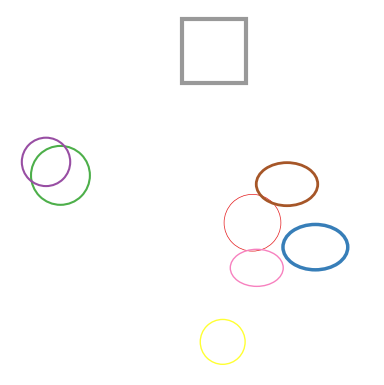[{"shape": "circle", "thickness": 0.5, "radius": 0.37, "center": [0.656, 0.421]}, {"shape": "oval", "thickness": 2.5, "radius": 0.42, "center": [0.819, 0.358]}, {"shape": "circle", "thickness": 1.5, "radius": 0.38, "center": [0.157, 0.544]}, {"shape": "circle", "thickness": 1.5, "radius": 0.31, "center": [0.12, 0.579]}, {"shape": "circle", "thickness": 1, "radius": 0.29, "center": [0.578, 0.112]}, {"shape": "oval", "thickness": 2, "radius": 0.4, "center": [0.745, 0.522]}, {"shape": "oval", "thickness": 1, "radius": 0.34, "center": [0.667, 0.304]}, {"shape": "square", "thickness": 3, "radius": 0.41, "center": [0.555, 0.867]}]